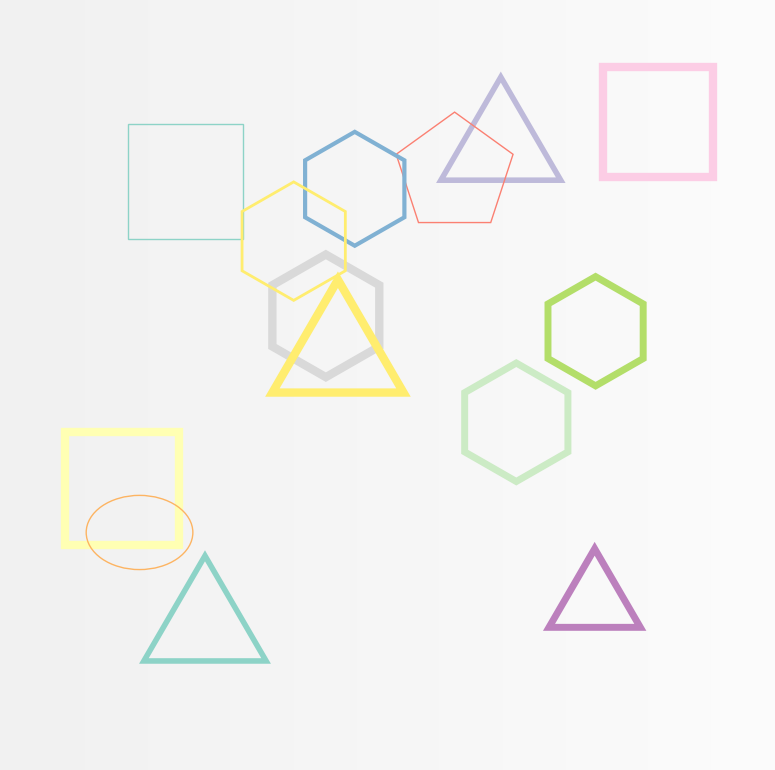[{"shape": "triangle", "thickness": 2, "radius": 0.46, "center": [0.265, 0.187]}, {"shape": "square", "thickness": 0.5, "radius": 0.37, "center": [0.239, 0.764]}, {"shape": "square", "thickness": 3, "radius": 0.37, "center": [0.158, 0.366]}, {"shape": "triangle", "thickness": 2, "radius": 0.45, "center": [0.646, 0.811]}, {"shape": "pentagon", "thickness": 0.5, "radius": 0.4, "center": [0.587, 0.775]}, {"shape": "hexagon", "thickness": 1.5, "radius": 0.37, "center": [0.458, 0.755]}, {"shape": "oval", "thickness": 0.5, "radius": 0.34, "center": [0.18, 0.308]}, {"shape": "hexagon", "thickness": 2.5, "radius": 0.35, "center": [0.768, 0.57]}, {"shape": "square", "thickness": 3, "radius": 0.36, "center": [0.849, 0.841]}, {"shape": "hexagon", "thickness": 3, "radius": 0.4, "center": [0.42, 0.59]}, {"shape": "triangle", "thickness": 2.5, "radius": 0.34, "center": [0.767, 0.219]}, {"shape": "hexagon", "thickness": 2.5, "radius": 0.38, "center": [0.666, 0.452]}, {"shape": "hexagon", "thickness": 1, "radius": 0.38, "center": [0.379, 0.687]}, {"shape": "triangle", "thickness": 3, "radius": 0.49, "center": [0.436, 0.539]}]